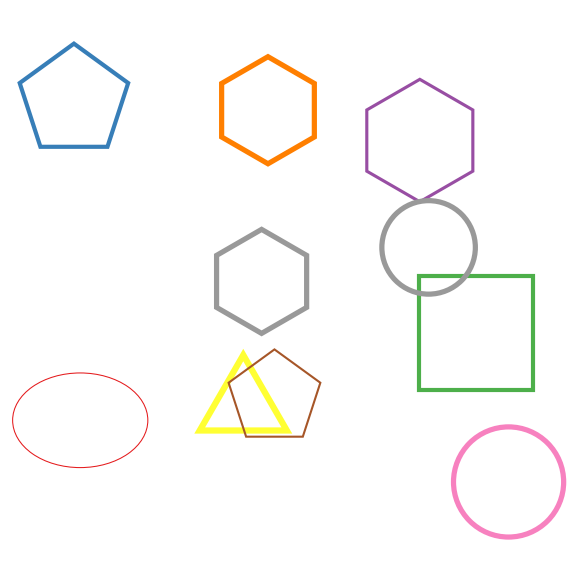[{"shape": "oval", "thickness": 0.5, "radius": 0.59, "center": [0.139, 0.271]}, {"shape": "pentagon", "thickness": 2, "radius": 0.49, "center": [0.128, 0.825]}, {"shape": "square", "thickness": 2, "radius": 0.49, "center": [0.824, 0.422]}, {"shape": "hexagon", "thickness": 1.5, "radius": 0.53, "center": [0.727, 0.756]}, {"shape": "hexagon", "thickness": 2.5, "radius": 0.46, "center": [0.464, 0.808]}, {"shape": "triangle", "thickness": 3, "radius": 0.44, "center": [0.421, 0.297]}, {"shape": "pentagon", "thickness": 1, "radius": 0.42, "center": [0.475, 0.311]}, {"shape": "circle", "thickness": 2.5, "radius": 0.48, "center": [0.881, 0.165]}, {"shape": "circle", "thickness": 2.5, "radius": 0.4, "center": [0.742, 0.571]}, {"shape": "hexagon", "thickness": 2.5, "radius": 0.45, "center": [0.453, 0.512]}]